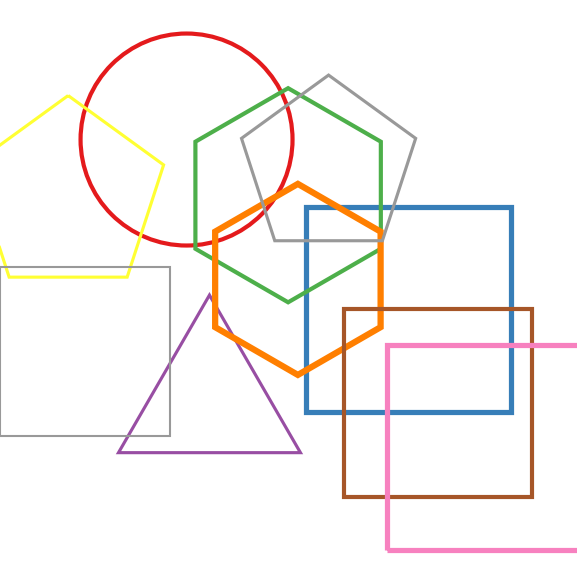[{"shape": "circle", "thickness": 2, "radius": 0.92, "center": [0.323, 0.758]}, {"shape": "square", "thickness": 2.5, "radius": 0.89, "center": [0.707, 0.464]}, {"shape": "hexagon", "thickness": 2, "radius": 0.93, "center": [0.499, 0.661]}, {"shape": "triangle", "thickness": 1.5, "radius": 0.91, "center": [0.363, 0.306]}, {"shape": "hexagon", "thickness": 3, "radius": 0.83, "center": [0.516, 0.515]}, {"shape": "pentagon", "thickness": 1.5, "radius": 0.87, "center": [0.118, 0.66]}, {"shape": "square", "thickness": 2, "radius": 0.82, "center": [0.759, 0.301]}, {"shape": "square", "thickness": 2.5, "radius": 0.88, "center": [0.847, 0.224]}, {"shape": "square", "thickness": 1, "radius": 0.73, "center": [0.148, 0.391]}, {"shape": "pentagon", "thickness": 1.5, "radius": 0.79, "center": [0.569, 0.711]}]